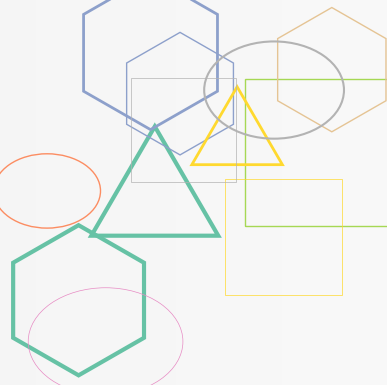[{"shape": "hexagon", "thickness": 3, "radius": 0.97, "center": [0.203, 0.22]}, {"shape": "triangle", "thickness": 3, "radius": 0.95, "center": [0.399, 0.482]}, {"shape": "oval", "thickness": 1, "radius": 0.69, "center": [0.121, 0.504]}, {"shape": "hexagon", "thickness": 1, "radius": 0.8, "center": [0.465, 0.757]}, {"shape": "hexagon", "thickness": 2, "radius": 1.0, "center": [0.388, 0.863]}, {"shape": "oval", "thickness": 0.5, "radius": 1.0, "center": [0.272, 0.113]}, {"shape": "square", "thickness": 1, "radius": 0.96, "center": [0.823, 0.604]}, {"shape": "triangle", "thickness": 2, "radius": 0.67, "center": [0.612, 0.64]}, {"shape": "square", "thickness": 0.5, "radius": 0.75, "center": [0.733, 0.384]}, {"shape": "hexagon", "thickness": 1, "radius": 0.81, "center": [0.856, 0.819]}, {"shape": "square", "thickness": 0.5, "radius": 0.68, "center": [0.473, 0.663]}, {"shape": "oval", "thickness": 1.5, "radius": 0.9, "center": [0.707, 0.766]}]